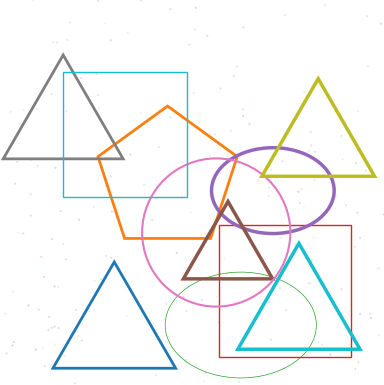[{"shape": "triangle", "thickness": 2, "radius": 0.92, "center": [0.297, 0.136]}, {"shape": "pentagon", "thickness": 2, "radius": 0.95, "center": [0.435, 0.534]}, {"shape": "oval", "thickness": 0.5, "radius": 0.98, "center": [0.625, 0.156]}, {"shape": "square", "thickness": 1, "radius": 0.86, "center": [0.741, 0.243]}, {"shape": "oval", "thickness": 2.5, "radius": 0.8, "center": [0.709, 0.505]}, {"shape": "triangle", "thickness": 2.5, "radius": 0.67, "center": [0.592, 0.343]}, {"shape": "circle", "thickness": 1.5, "radius": 0.96, "center": [0.562, 0.396]}, {"shape": "triangle", "thickness": 2, "radius": 0.9, "center": [0.164, 0.677]}, {"shape": "triangle", "thickness": 2.5, "radius": 0.84, "center": [0.826, 0.627]}, {"shape": "triangle", "thickness": 2.5, "radius": 0.92, "center": [0.776, 0.185]}, {"shape": "square", "thickness": 1, "radius": 0.81, "center": [0.324, 0.65]}]